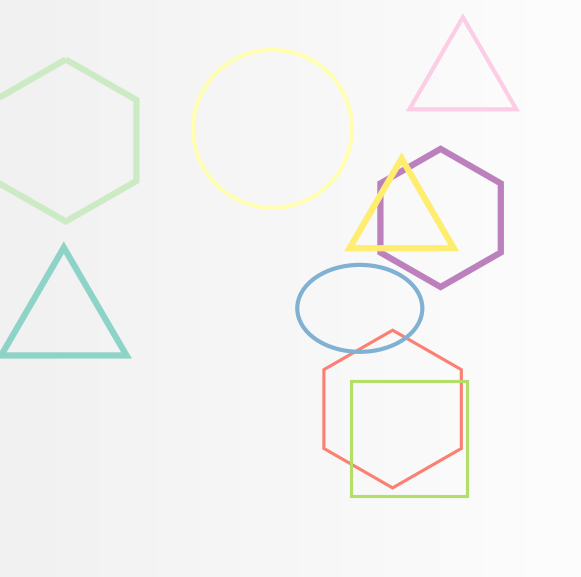[{"shape": "triangle", "thickness": 3, "radius": 0.62, "center": [0.11, 0.446]}, {"shape": "circle", "thickness": 2, "radius": 0.68, "center": [0.469, 0.776]}, {"shape": "hexagon", "thickness": 1.5, "radius": 0.68, "center": [0.675, 0.291]}, {"shape": "oval", "thickness": 2, "radius": 0.54, "center": [0.619, 0.465]}, {"shape": "square", "thickness": 1.5, "radius": 0.5, "center": [0.704, 0.24]}, {"shape": "triangle", "thickness": 2, "radius": 0.53, "center": [0.796, 0.863]}, {"shape": "hexagon", "thickness": 3, "radius": 0.6, "center": [0.758, 0.622]}, {"shape": "hexagon", "thickness": 3, "radius": 0.7, "center": [0.113, 0.756]}, {"shape": "triangle", "thickness": 3, "radius": 0.52, "center": [0.691, 0.621]}]